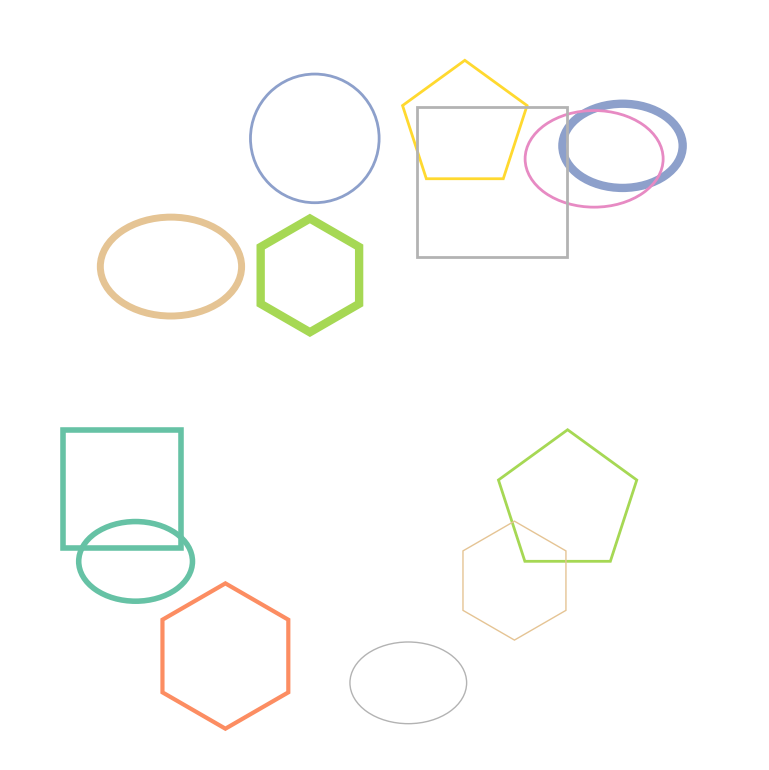[{"shape": "oval", "thickness": 2, "radius": 0.37, "center": [0.176, 0.271]}, {"shape": "square", "thickness": 2, "radius": 0.38, "center": [0.158, 0.365]}, {"shape": "hexagon", "thickness": 1.5, "radius": 0.47, "center": [0.293, 0.148]}, {"shape": "oval", "thickness": 3, "radius": 0.39, "center": [0.808, 0.811]}, {"shape": "circle", "thickness": 1, "radius": 0.42, "center": [0.409, 0.82]}, {"shape": "oval", "thickness": 1, "radius": 0.45, "center": [0.772, 0.794]}, {"shape": "pentagon", "thickness": 1, "radius": 0.47, "center": [0.737, 0.347]}, {"shape": "hexagon", "thickness": 3, "radius": 0.37, "center": [0.402, 0.642]}, {"shape": "pentagon", "thickness": 1, "radius": 0.43, "center": [0.604, 0.837]}, {"shape": "oval", "thickness": 2.5, "radius": 0.46, "center": [0.222, 0.654]}, {"shape": "hexagon", "thickness": 0.5, "radius": 0.39, "center": [0.668, 0.246]}, {"shape": "oval", "thickness": 0.5, "radius": 0.38, "center": [0.53, 0.113]}, {"shape": "square", "thickness": 1, "radius": 0.49, "center": [0.639, 0.763]}]